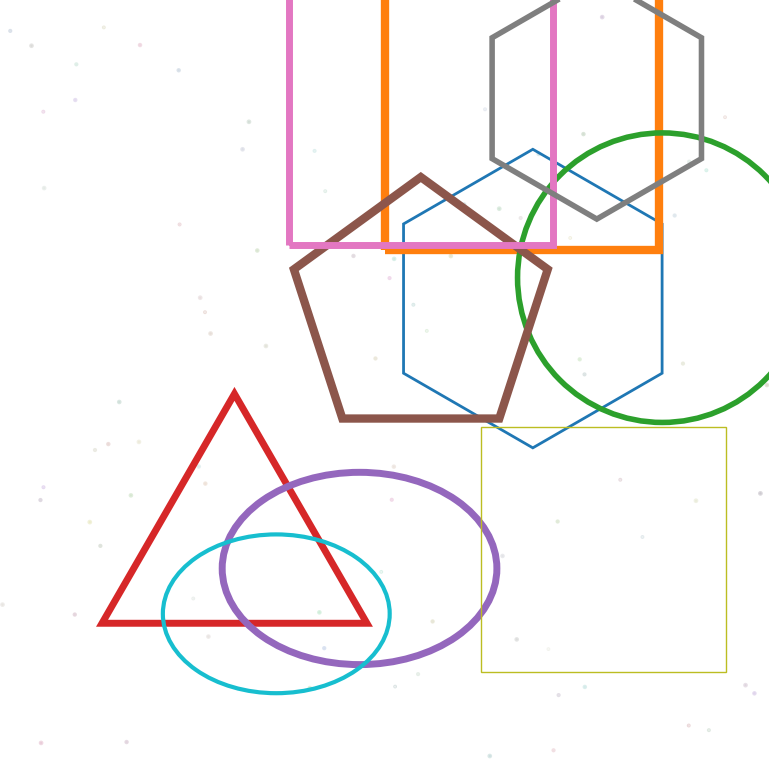[{"shape": "hexagon", "thickness": 1, "radius": 0.97, "center": [0.692, 0.612]}, {"shape": "square", "thickness": 3, "radius": 0.89, "center": [0.678, 0.853]}, {"shape": "circle", "thickness": 2, "radius": 0.94, "center": [0.86, 0.639]}, {"shape": "triangle", "thickness": 2.5, "radius": 0.99, "center": [0.305, 0.29]}, {"shape": "oval", "thickness": 2.5, "radius": 0.89, "center": [0.467, 0.262]}, {"shape": "pentagon", "thickness": 3, "radius": 0.87, "center": [0.547, 0.597]}, {"shape": "square", "thickness": 2.5, "radius": 0.86, "center": [0.547, 0.854]}, {"shape": "hexagon", "thickness": 2, "radius": 0.78, "center": [0.775, 0.872]}, {"shape": "square", "thickness": 0.5, "radius": 0.8, "center": [0.784, 0.286]}, {"shape": "oval", "thickness": 1.5, "radius": 0.74, "center": [0.359, 0.203]}]